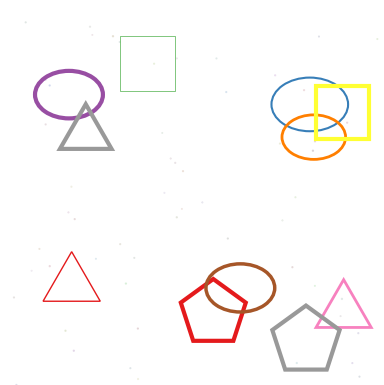[{"shape": "triangle", "thickness": 1, "radius": 0.43, "center": [0.186, 0.26]}, {"shape": "pentagon", "thickness": 3, "radius": 0.44, "center": [0.554, 0.187]}, {"shape": "oval", "thickness": 1.5, "radius": 0.5, "center": [0.805, 0.729]}, {"shape": "square", "thickness": 0.5, "radius": 0.36, "center": [0.384, 0.835]}, {"shape": "oval", "thickness": 3, "radius": 0.44, "center": [0.179, 0.754]}, {"shape": "oval", "thickness": 2, "radius": 0.41, "center": [0.815, 0.644]}, {"shape": "square", "thickness": 3, "radius": 0.35, "center": [0.89, 0.708]}, {"shape": "oval", "thickness": 2.5, "radius": 0.45, "center": [0.624, 0.252]}, {"shape": "triangle", "thickness": 2, "radius": 0.41, "center": [0.893, 0.191]}, {"shape": "triangle", "thickness": 3, "radius": 0.39, "center": [0.223, 0.652]}, {"shape": "pentagon", "thickness": 3, "radius": 0.46, "center": [0.795, 0.114]}]